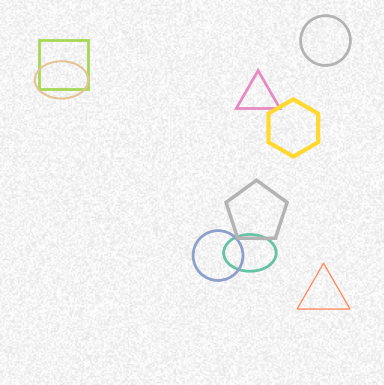[{"shape": "oval", "thickness": 2, "radius": 0.34, "center": [0.649, 0.343]}, {"shape": "triangle", "thickness": 1, "radius": 0.4, "center": [0.84, 0.237]}, {"shape": "circle", "thickness": 2, "radius": 0.32, "center": [0.566, 0.336]}, {"shape": "triangle", "thickness": 2, "radius": 0.33, "center": [0.67, 0.751]}, {"shape": "square", "thickness": 2, "radius": 0.32, "center": [0.165, 0.833]}, {"shape": "hexagon", "thickness": 3, "radius": 0.37, "center": [0.762, 0.668]}, {"shape": "oval", "thickness": 1.5, "radius": 0.35, "center": [0.16, 0.792]}, {"shape": "pentagon", "thickness": 2.5, "radius": 0.42, "center": [0.666, 0.449]}, {"shape": "circle", "thickness": 2, "radius": 0.32, "center": [0.845, 0.895]}]